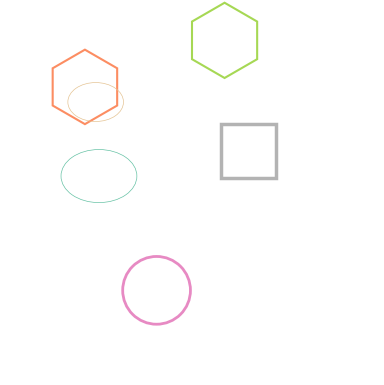[{"shape": "oval", "thickness": 0.5, "radius": 0.49, "center": [0.257, 0.543]}, {"shape": "hexagon", "thickness": 1.5, "radius": 0.48, "center": [0.221, 0.774]}, {"shape": "circle", "thickness": 2, "radius": 0.44, "center": [0.407, 0.246]}, {"shape": "hexagon", "thickness": 1.5, "radius": 0.49, "center": [0.583, 0.895]}, {"shape": "oval", "thickness": 0.5, "radius": 0.36, "center": [0.249, 0.735]}, {"shape": "square", "thickness": 2.5, "radius": 0.36, "center": [0.646, 0.608]}]